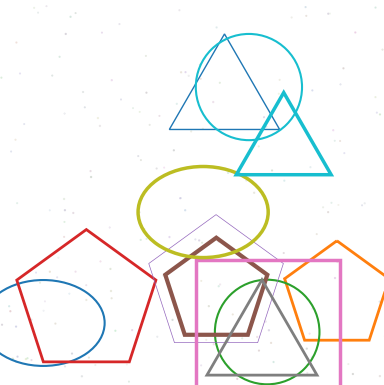[{"shape": "triangle", "thickness": 1, "radius": 0.83, "center": [0.583, 0.746]}, {"shape": "oval", "thickness": 1.5, "radius": 0.8, "center": [0.112, 0.161]}, {"shape": "pentagon", "thickness": 2, "radius": 0.71, "center": [0.875, 0.232]}, {"shape": "circle", "thickness": 1.5, "radius": 0.68, "center": [0.694, 0.138]}, {"shape": "pentagon", "thickness": 2, "radius": 0.95, "center": [0.224, 0.214]}, {"shape": "pentagon", "thickness": 0.5, "radius": 0.92, "center": [0.561, 0.259]}, {"shape": "pentagon", "thickness": 3, "radius": 0.7, "center": [0.562, 0.243]}, {"shape": "square", "thickness": 2.5, "radius": 0.93, "center": [0.696, 0.138]}, {"shape": "triangle", "thickness": 2, "radius": 0.83, "center": [0.68, 0.108]}, {"shape": "oval", "thickness": 2.5, "radius": 0.84, "center": [0.528, 0.449]}, {"shape": "circle", "thickness": 1.5, "radius": 0.69, "center": [0.647, 0.774]}, {"shape": "triangle", "thickness": 2.5, "radius": 0.71, "center": [0.737, 0.617]}]